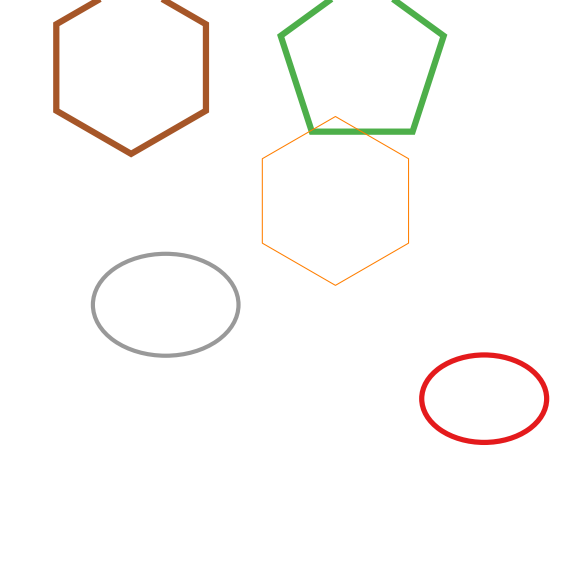[{"shape": "oval", "thickness": 2.5, "radius": 0.54, "center": [0.838, 0.309]}, {"shape": "pentagon", "thickness": 3, "radius": 0.74, "center": [0.627, 0.891]}, {"shape": "hexagon", "thickness": 0.5, "radius": 0.73, "center": [0.581, 0.651]}, {"shape": "hexagon", "thickness": 3, "radius": 0.75, "center": [0.227, 0.882]}, {"shape": "oval", "thickness": 2, "radius": 0.63, "center": [0.287, 0.471]}]